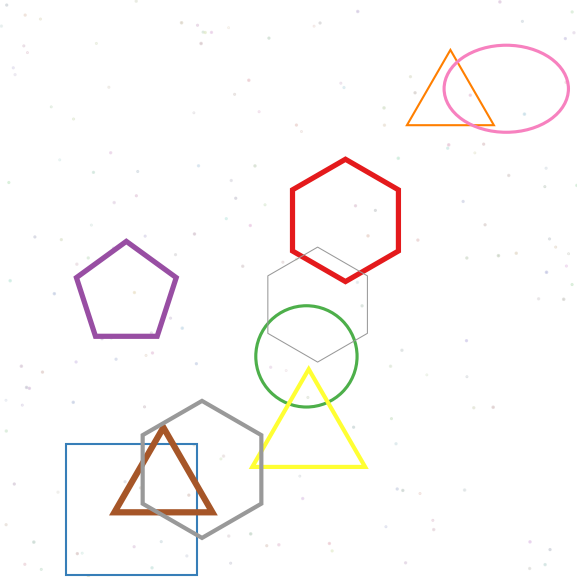[{"shape": "hexagon", "thickness": 2.5, "radius": 0.53, "center": [0.598, 0.617]}, {"shape": "square", "thickness": 1, "radius": 0.57, "center": [0.228, 0.117]}, {"shape": "circle", "thickness": 1.5, "radius": 0.44, "center": [0.531, 0.382]}, {"shape": "pentagon", "thickness": 2.5, "radius": 0.45, "center": [0.219, 0.49]}, {"shape": "triangle", "thickness": 1, "radius": 0.43, "center": [0.78, 0.826]}, {"shape": "triangle", "thickness": 2, "radius": 0.56, "center": [0.535, 0.247]}, {"shape": "triangle", "thickness": 3, "radius": 0.49, "center": [0.283, 0.161]}, {"shape": "oval", "thickness": 1.5, "radius": 0.54, "center": [0.877, 0.845]}, {"shape": "hexagon", "thickness": 2, "radius": 0.59, "center": [0.35, 0.186]}, {"shape": "hexagon", "thickness": 0.5, "radius": 0.5, "center": [0.55, 0.472]}]